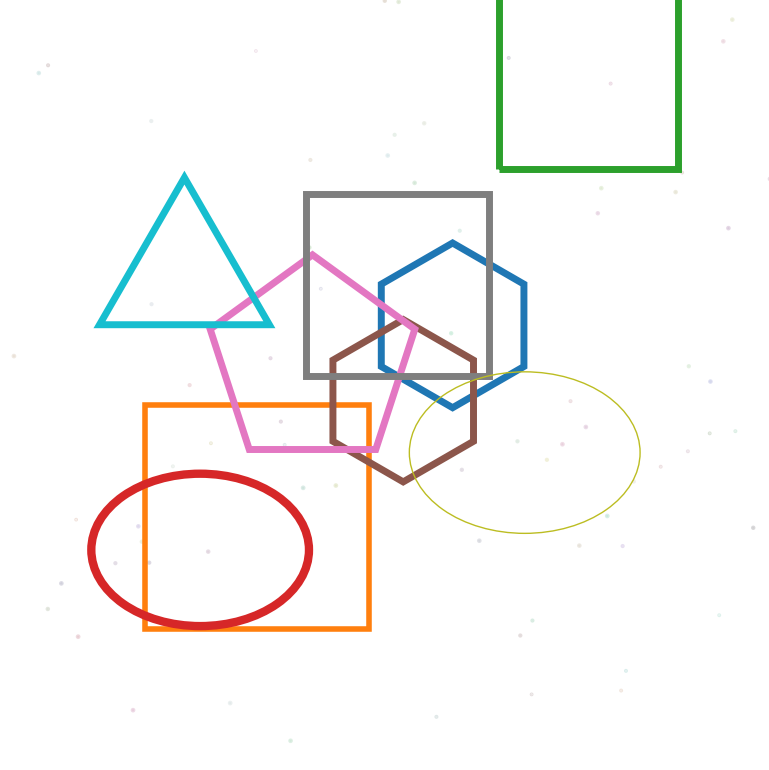[{"shape": "hexagon", "thickness": 2.5, "radius": 0.53, "center": [0.588, 0.577]}, {"shape": "square", "thickness": 2, "radius": 0.73, "center": [0.333, 0.329]}, {"shape": "square", "thickness": 2.5, "radius": 0.58, "center": [0.764, 0.897]}, {"shape": "oval", "thickness": 3, "radius": 0.71, "center": [0.26, 0.286]}, {"shape": "hexagon", "thickness": 2.5, "radius": 0.53, "center": [0.524, 0.48]}, {"shape": "pentagon", "thickness": 2.5, "radius": 0.7, "center": [0.406, 0.529]}, {"shape": "square", "thickness": 2.5, "radius": 0.59, "center": [0.516, 0.63]}, {"shape": "oval", "thickness": 0.5, "radius": 0.75, "center": [0.681, 0.412]}, {"shape": "triangle", "thickness": 2.5, "radius": 0.64, "center": [0.24, 0.642]}]